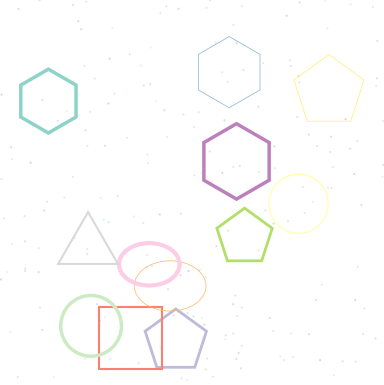[{"shape": "hexagon", "thickness": 2.5, "radius": 0.41, "center": [0.126, 0.737]}, {"shape": "circle", "thickness": 1, "radius": 0.38, "center": [0.776, 0.471]}, {"shape": "pentagon", "thickness": 2, "radius": 0.42, "center": [0.457, 0.114]}, {"shape": "square", "thickness": 1.5, "radius": 0.4, "center": [0.339, 0.123]}, {"shape": "hexagon", "thickness": 0.5, "radius": 0.46, "center": [0.595, 0.813]}, {"shape": "oval", "thickness": 0.5, "radius": 0.47, "center": [0.442, 0.257]}, {"shape": "pentagon", "thickness": 2, "radius": 0.38, "center": [0.635, 0.384]}, {"shape": "oval", "thickness": 3, "radius": 0.39, "center": [0.388, 0.313]}, {"shape": "triangle", "thickness": 1.5, "radius": 0.45, "center": [0.229, 0.359]}, {"shape": "hexagon", "thickness": 2.5, "radius": 0.49, "center": [0.614, 0.581]}, {"shape": "circle", "thickness": 2.5, "radius": 0.39, "center": [0.237, 0.154]}, {"shape": "pentagon", "thickness": 0.5, "radius": 0.48, "center": [0.855, 0.763]}]